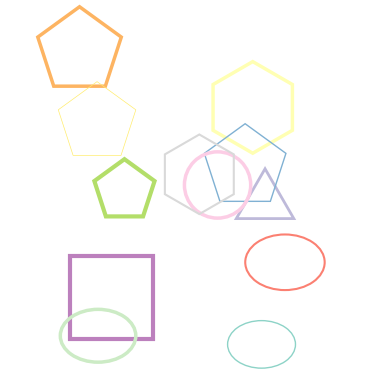[{"shape": "oval", "thickness": 1, "radius": 0.44, "center": [0.679, 0.105]}, {"shape": "hexagon", "thickness": 2.5, "radius": 0.59, "center": [0.656, 0.721]}, {"shape": "triangle", "thickness": 2, "radius": 0.43, "center": [0.688, 0.475]}, {"shape": "oval", "thickness": 1.5, "radius": 0.52, "center": [0.74, 0.319]}, {"shape": "pentagon", "thickness": 1, "radius": 0.56, "center": [0.637, 0.567]}, {"shape": "pentagon", "thickness": 2.5, "radius": 0.57, "center": [0.207, 0.868]}, {"shape": "pentagon", "thickness": 3, "radius": 0.41, "center": [0.323, 0.504]}, {"shape": "circle", "thickness": 2.5, "radius": 0.43, "center": [0.565, 0.52]}, {"shape": "hexagon", "thickness": 1.5, "radius": 0.52, "center": [0.518, 0.547]}, {"shape": "square", "thickness": 3, "radius": 0.54, "center": [0.29, 0.228]}, {"shape": "oval", "thickness": 2.5, "radius": 0.49, "center": [0.255, 0.128]}, {"shape": "pentagon", "thickness": 0.5, "radius": 0.53, "center": [0.252, 0.682]}]